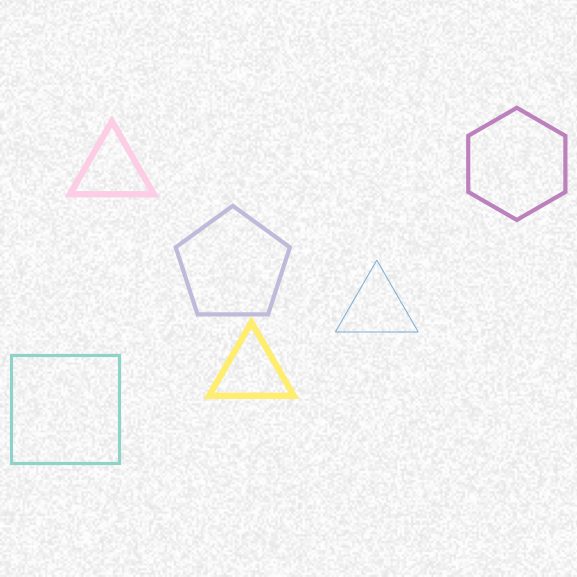[{"shape": "square", "thickness": 1.5, "radius": 0.47, "center": [0.113, 0.291]}, {"shape": "pentagon", "thickness": 2, "radius": 0.52, "center": [0.403, 0.539]}, {"shape": "triangle", "thickness": 0.5, "radius": 0.41, "center": [0.652, 0.466]}, {"shape": "triangle", "thickness": 3, "radius": 0.42, "center": [0.194, 0.705]}, {"shape": "hexagon", "thickness": 2, "radius": 0.49, "center": [0.895, 0.715]}, {"shape": "triangle", "thickness": 3, "radius": 0.42, "center": [0.435, 0.356]}]